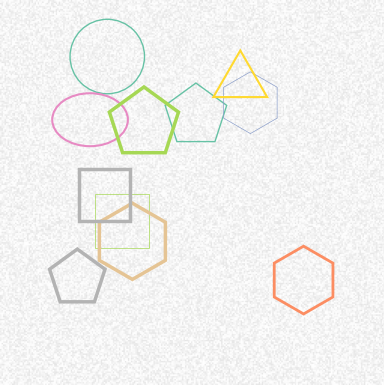[{"shape": "circle", "thickness": 1, "radius": 0.48, "center": [0.279, 0.853]}, {"shape": "pentagon", "thickness": 1, "radius": 0.42, "center": [0.509, 0.7]}, {"shape": "hexagon", "thickness": 2, "radius": 0.44, "center": [0.789, 0.273]}, {"shape": "hexagon", "thickness": 0.5, "radius": 0.4, "center": [0.65, 0.733]}, {"shape": "oval", "thickness": 1.5, "radius": 0.49, "center": [0.234, 0.689]}, {"shape": "square", "thickness": 0.5, "radius": 0.35, "center": [0.317, 0.426]}, {"shape": "pentagon", "thickness": 2.5, "radius": 0.47, "center": [0.374, 0.68]}, {"shape": "triangle", "thickness": 1.5, "radius": 0.4, "center": [0.624, 0.788]}, {"shape": "hexagon", "thickness": 2.5, "radius": 0.5, "center": [0.344, 0.373]}, {"shape": "square", "thickness": 2.5, "radius": 0.34, "center": [0.271, 0.493]}, {"shape": "pentagon", "thickness": 2.5, "radius": 0.38, "center": [0.201, 0.277]}]